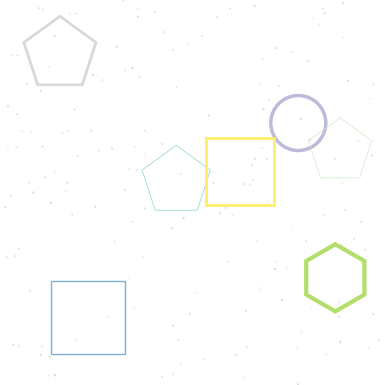[{"shape": "pentagon", "thickness": 0.5, "radius": 0.47, "center": [0.458, 0.529]}, {"shape": "circle", "thickness": 2.5, "radius": 0.36, "center": [0.775, 0.68]}, {"shape": "square", "thickness": 1, "radius": 0.48, "center": [0.229, 0.176]}, {"shape": "hexagon", "thickness": 3, "radius": 0.44, "center": [0.871, 0.278]}, {"shape": "pentagon", "thickness": 2, "radius": 0.49, "center": [0.156, 0.859]}, {"shape": "pentagon", "thickness": 0.5, "radius": 0.43, "center": [0.883, 0.608]}, {"shape": "square", "thickness": 2, "radius": 0.44, "center": [0.623, 0.555]}]